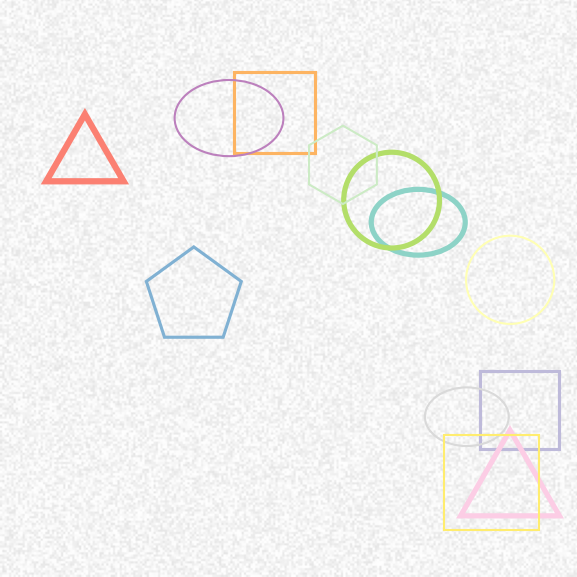[{"shape": "oval", "thickness": 2.5, "radius": 0.41, "center": [0.724, 0.614]}, {"shape": "circle", "thickness": 1, "radius": 0.38, "center": [0.883, 0.515]}, {"shape": "square", "thickness": 1.5, "radius": 0.34, "center": [0.9, 0.289]}, {"shape": "triangle", "thickness": 3, "radius": 0.39, "center": [0.147, 0.724]}, {"shape": "pentagon", "thickness": 1.5, "radius": 0.43, "center": [0.336, 0.485]}, {"shape": "square", "thickness": 1.5, "radius": 0.35, "center": [0.475, 0.804]}, {"shape": "circle", "thickness": 2.5, "radius": 0.41, "center": [0.678, 0.653]}, {"shape": "triangle", "thickness": 2.5, "radius": 0.49, "center": [0.883, 0.155]}, {"shape": "oval", "thickness": 1, "radius": 0.36, "center": [0.808, 0.278]}, {"shape": "oval", "thickness": 1, "radius": 0.47, "center": [0.397, 0.795]}, {"shape": "hexagon", "thickness": 1, "radius": 0.34, "center": [0.594, 0.714]}, {"shape": "square", "thickness": 1, "radius": 0.41, "center": [0.851, 0.163]}]